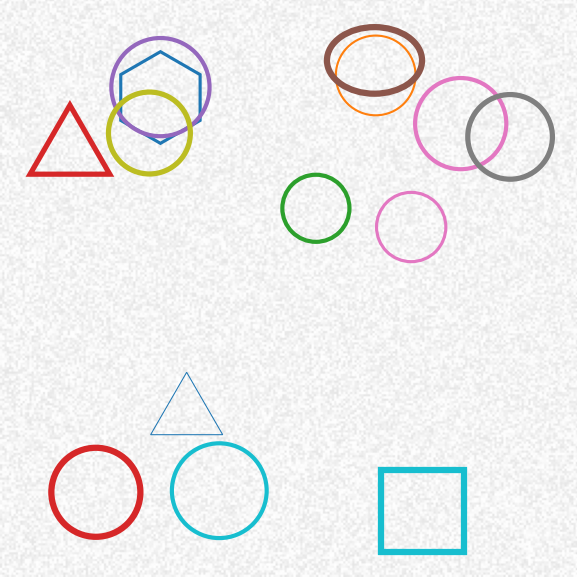[{"shape": "triangle", "thickness": 0.5, "radius": 0.36, "center": [0.323, 0.282]}, {"shape": "hexagon", "thickness": 1.5, "radius": 0.4, "center": [0.278, 0.83]}, {"shape": "circle", "thickness": 1, "radius": 0.35, "center": [0.651, 0.869]}, {"shape": "circle", "thickness": 2, "radius": 0.29, "center": [0.547, 0.638]}, {"shape": "triangle", "thickness": 2.5, "radius": 0.4, "center": [0.121, 0.737]}, {"shape": "circle", "thickness": 3, "radius": 0.39, "center": [0.166, 0.147]}, {"shape": "circle", "thickness": 2, "radius": 0.43, "center": [0.278, 0.848]}, {"shape": "oval", "thickness": 3, "radius": 0.41, "center": [0.648, 0.895]}, {"shape": "circle", "thickness": 1.5, "radius": 0.3, "center": [0.712, 0.606]}, {"shape": "circle", "thickness": 2, "radius": 0.39, "center": [0.798, 0.785]}, {"shape": "circle", "thickness": 2.5, "radius": 0.37, "center": [0.883, 0.762]}, {"shape": "circle", "thickness": 2.5, "radius": 0.35, "center": [0.259, 0.769]}, {"shape": "square", "thickness": 3, "radius": 0.36, "center": [0.732, 0.115]}, {"shape": "circle", "thickness": 2, "radius": 0.41, "center": [0.38, 0.149]}]